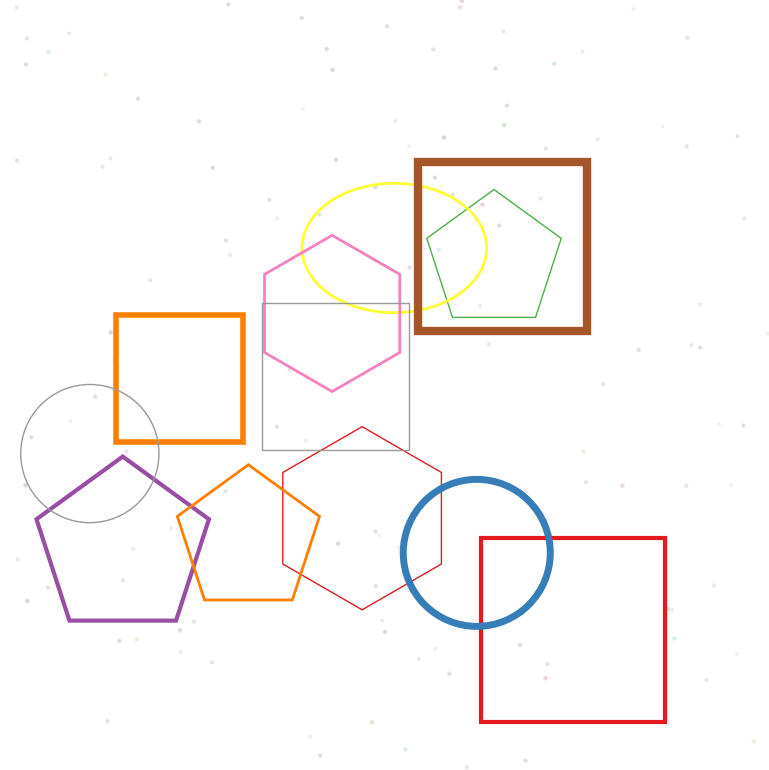[{"shape": "hexagon", "thickness": 0.5, "radius": 0.59, "center": [0.47, 0.327]}, {"shape": "square", "thickness": 1.5, "radius": 0.6, "center": [0.744, 0.181]}, {"shape": "circle", "thickness": 2.5, "radius": 0.48, "center": [0.619, 0.282]}, {"shape": "pentagon", "thickness": 0.5, "radius": 0.46, "center": [0.642, 0.662]}, {"shape": "pentagon", "thickness": 1.5, "radius": 0.59, "center": [0.159, 0.289]}, {"shape": "pentagon", "thickness": 1, "radius": 0.49, "center": [0.323, 0.299]}, {"shape": "square", "thickness": 2, "radius": 0.41, "center": [0.233, 0.509]}, {"shape": "oval", "thickness": 1, "radius": 0.6, "center": [0.512, 0.678]}, {"shape": "square", "thickness": 3, "radius": 0.55, "center": [0.652, 0.68]}, {"shape": "hexagon", "thickness": 1, "radius": 0.51, "center": [0.431, 0.593]}, {"shape": "square", "thickness": 0.5, "radius": 0.48, "center": [0.435, 0.511]}, {"shape": "circle", "thickness": 0.5, "radius": 0.45, "center": [0.117, 0.411]}]